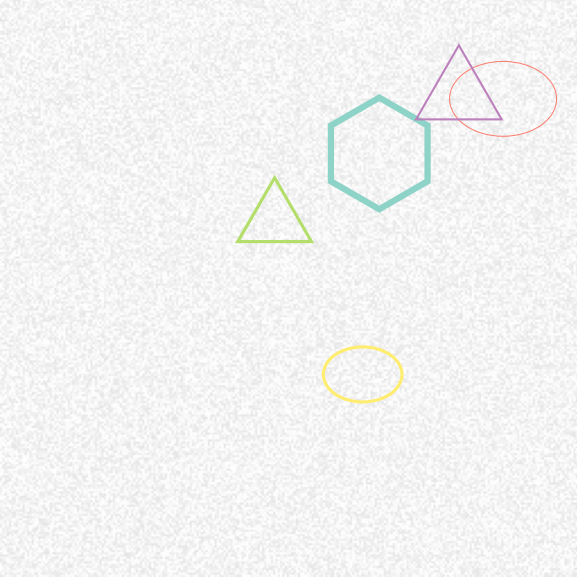[{"shape": "hexagon", "thickness": 3, "radius": 0.48, "center": [0.657, 0.733]}, {"shape": "oval", "thickness": 0.5, "radius": 0.46, "center": [0.871, 0.828]}, {"shape": "triangle", "thickness": 1.5, "radius": 0.37, "center": [0.476, 0.618]}, {"shape": "triangle", "thickness": 1, "radius": 0.43, "center": [0.795, 0.835]}, {"shape": "oval", "thickness": 1.5, "radius": 0.34, "center": [0.628, 0.351]}]